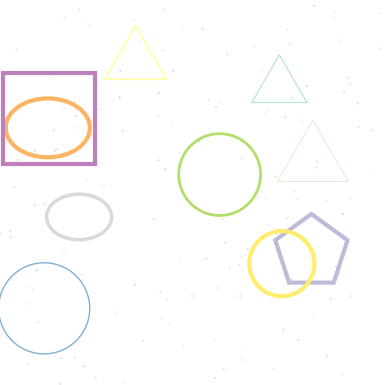[{"shape": "triangle", "thickness": 0.5, "radius": 0.41, "center": [0.726, 0.775]}, {"shape": "triangle", "thickness": 1.5, "radius": 0.46, "center": [0.352, 0.841]}, {"shape": "pentagon", "thickness": 3, "radius": 0.49, "center": [0.809, 0.346]}, {"shape": "circle", "thickness": 1, "radius": 0.59, "center": [0.115, 0.199]}, {"shape": "oval", "thickness": 3, "radius": 0.55, "center": [0.124, 0.668]}, {"shape": "circle", "thickness": 2, "radius": 0.53, "center": [0.571, 0.546]}, {"shape": "oval", "thickness": 2.5, "radius": 0.42, "center": [0.205, 0.436]}, {"shape": "square", "thickness": 3, "radius": 0.6, "center": [0.128, 0.692]}, {"shape": "triangle", "thickness": 0.5, "radius": 0.53, "center": [0.813, 0.582]}, {"shape": "circle", "thickness": 3, "radius": 0.42, "center": [0.732, 0.315]}]